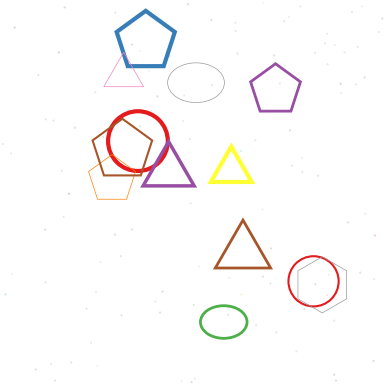[{"shape": "circle", "thickness": 3, "radius": 0.39, "center": [0.358, 0.633]}, {"shape": "circle", "thickness": 1.5, "radius": 0.33, "center": [0.814, 0.269]}, {"shape": "pentagon", "thickness": 3, "radius": 0.4, "center": [0.378, 0.892]}, {"shape": "oval", "thickness": 2, "radius": 0.3, "center": [0.581, 0.164]}, {"shape": "triangle", "thickness": 2.5, "radius": 0.38, "center": [0.438, 0.555]}, {"shape": "pentagon", "thickness": 2, "radius": 0.34, "center": [0.716, 0.766]}, {"shape": "pentagon", "thickness": 0.5, "radius": 0.32, "center": [0.291, 0.534]}, {"shape": "triangle", "thickness": 3, "radius": 0.31, "center": [0.601, 0.558]}, {"shape": "pentagon", "thickness": 1.5, "radius": 0.41, "center": [0.318, 0.61]}, {"shape": "triangle", "thickness": 2, "radius": 0.41, "center": [0.631, 0.345]}, {"shape": "triangle", "thickness": 0.5, "radius": 0.3, "center": [0.321, 0.805]}, {"shape": "oval", "thickness": 0.5, "radius": 0.37, "center": [0.509, 0.785]}, {"shape": "hexagon", "thickness": 0.5, "radius": 0.36, "center": [0.837, 0.26]}]